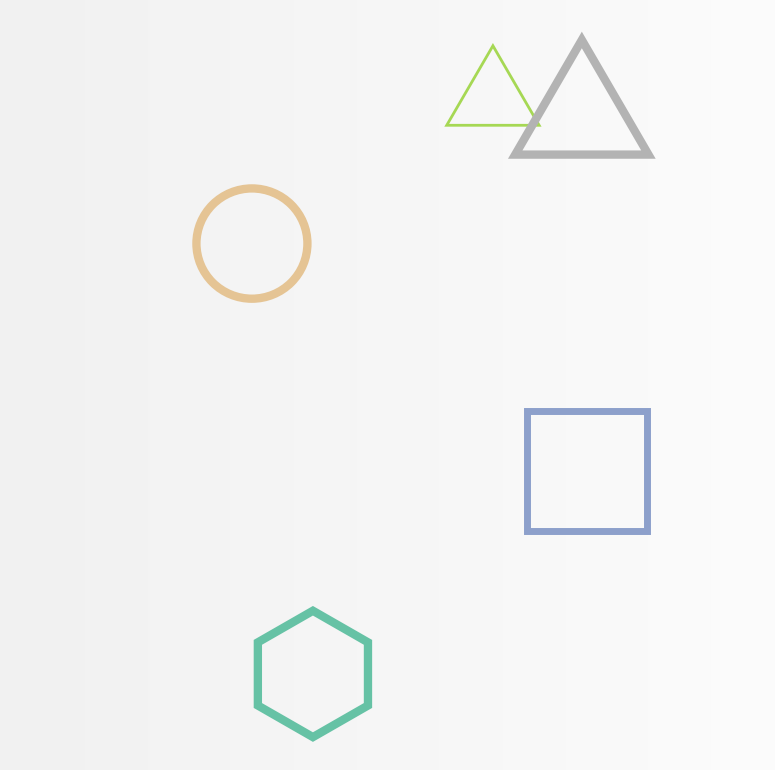[{"shape": "hexagon", "thickness": 3, "radius": 0.41, "center": [0.404, 0.125]}, {"shape": "square", "thickness": 2.5, "radius": 0.39, "center": [0.758, 0.389]}, {"shape": "triangle", "thickness": 1, "radius": 0.34, "center": [0.636, 0.872]}, {"shape": "circle", "thickness": 3, "radius": 0.36, "center": [0.325, 0.684]}, {"shape": "triangle", "thickness": 3, "radius": 0.5, "center": [0.751, 0.849]}]